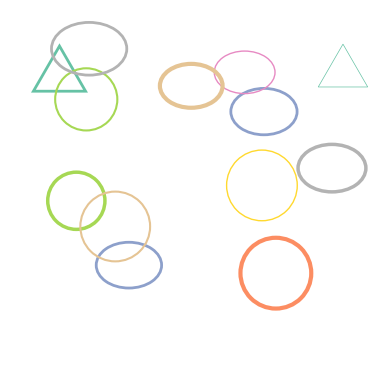[{"shape": "triangle", "thickness": 0.5, "radius": 0.37, "center": [0.891, 0.811]}, {"shape": "triangle", "thickness": 2, "radius": 0.39, "center": [0.155, 0.802]}, {"shape": "circle", "thickness": 3, "radius": 0.46, "center": [0.717, 0.29]}, {"shape": "oval", "thickness": 2, "radius": 0.42, "center": [0.335, 0.311]}, {"shape": "oval", "thickness": 2, "radius": 0.43, "center": [0.686, 0.71]}, {"shape": "oval", "thickness": 1, "radius": 0.39, "center": [0.635, 0.812]}, {"shape": "circle", "thickness": 1.5, "radius": 0.4, "center": [0.224, 0.742]}, {"shape": "circle", "thickness": 2.5, "radius": 0.37, "center": [0.198, 0.478]}, {"shape": "circle", "thickness": 1, "radius": 0.46, "center": [0.68, 0.518]}, {"shape": "circle", "thickness": 1.5, "radius": 0.45, "center": [0.299, 0.412]}, {"shape": "oval", "thickness": 3, "radius": 0.41, "center": [0.497, 0.777]}, {"shape": "oval", "thickness": 2.5, "radius": 0.44, "center": [0.862, 0.563]}, {"shape": "oval", "thickness": 2, "radius": 0.49, "center": [0.232, 0.873]}]